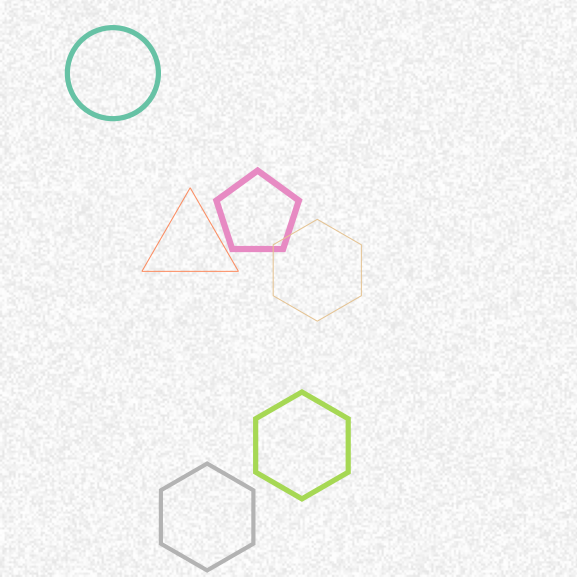[{"shape": "circle", "thickness": 2.5, "radius": 0.39, "center": [0.195, 0.872]}, {"shape": "triangle", "thickness": 0.5, "radius": 0.48, "center": [0.329, 0.578]}, {"shape": "pentagon", "thickness": 3, "radius": 0.38, "center": [0.446, 0.629]}, {"shape": "hexagon", "thickness": 2.5, "radius": 0.46, "center": [0.523, 0.228]}, {"shape": "hexagon", "thickness": 0.5, "radius": 0.44, "center": [0.549, 0.531]}, {"shape": "hexagon", "thickness": 2, "radius": 0.46, "center": [0.359, 0.104]}]